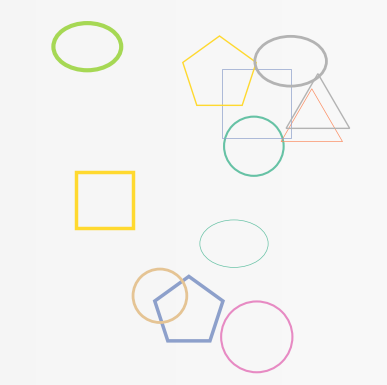[{"shape": "circle", "thickness": 1.5, "radius": 0.38, "center": [0.655, 0.62]}, {"shape": "oval", "thickness": 0.5, "radius": 0.44, "center": [0.604, 0.367]}, {"shape": "triangle", "thickness": 0.5, "radius": 0.46, "center": [0.805, 0.678]}, {"shape": "pentagon", "thickness": 2.5, "radius": 0.46, "center": [0.487, 0.189]}, {"shape": "square", "thickness": 0.5, "radius": 0.45, "center": [0.662, 0.732]}, {"shape": "circle", "thickness": 1.5, "radius": 0.46, "center": [0.663, 0.125]}, {"shape": "oval", "thickness": 3, "radius": 0.44, "center": [0.225, 0.879]}, {"shape": "square", "thickness": 2.5, "radius": 0.37, "center": [0.27, 0.48]}, {"shape": "pentagon", "thickness": 1, "radius": 0.5, "center": [0.566, 0.807]}, {"shape": "circle", "thickness": 2, "radius": 0.35, "center": [0.413, 0.232]}, {"shape": "oval", "thickness": 2, "radius": 0.46, "center": [0.75, 0.841]}, {"shape": "triangle", "thickness": 1, "radius": 0.47, "center": [0.82, 0.714]}]